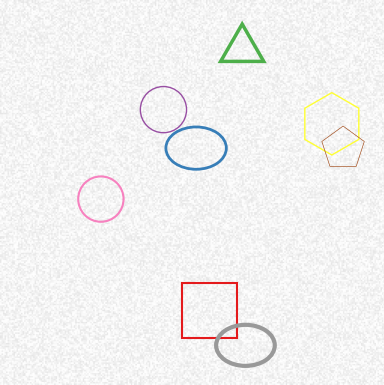[{"shape": "square", "thickness": 1.5, "radius": 0.36, "center": [0.545, 0.192]}, {"shape": "oval", "thickness": 2, "radius": 0.39, "center": [0.509, 0.615]}, {"shape": "triangle", "thickness": 2.5, "radius": 0.32, "center": [0.629, 0.873]}, {"shape": "circle", "thickness": 1, "radius": 0.3, "center": [0.425, 0.715]}, {"shape": "hexagon", "thickness": 1, "radius": 0.4, "center": [0.862, 0.678]}, {"shape": "pentagon", "thickness": 0.5, "radius": 0.29, "center": [0.891, 0.615]}, {"shape": "circle", "thickness": 1.5, "radius": 0.29, "center": [0.262, 0.483]}, {"shape": "oval", "thickness": 3, "radius": 0.38, "center": [0.638, 0.103]}]